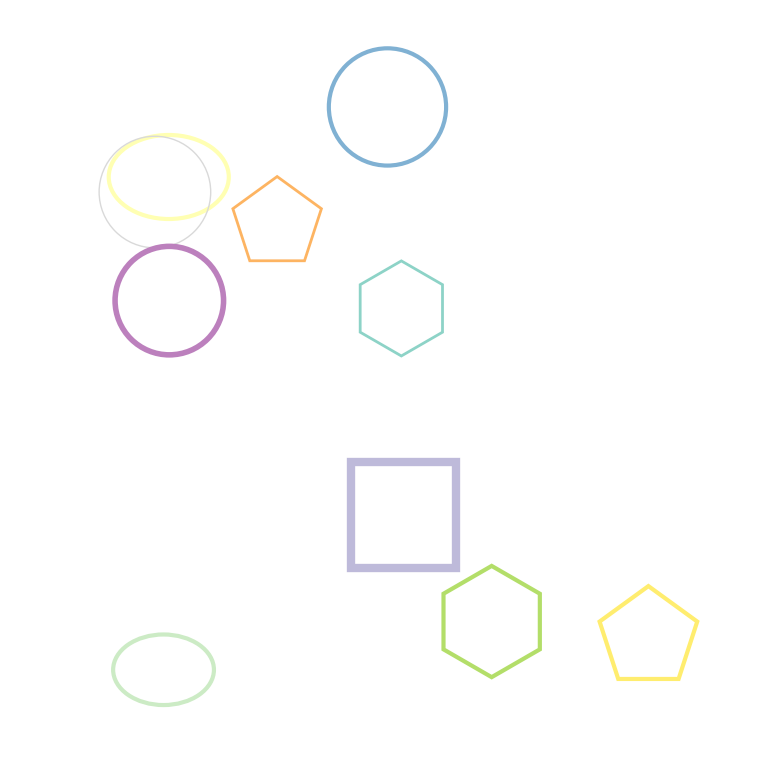[{"shape": "hexagon", "thickness": 1, "radius": 0.31, "center": [0.521, 0.599]}, {"shape": "oval", "thickness": 1.5, "radius": 0.39, "center": [0.219, 0.77]}, {"shape": "square", "thickness": 3, "radius": 0.34, "center": [0.524, 0.331]}, {"shape": "circle", "thickness": 1.5, "radius": 0.38, "center": [0.503, 0.861]}, {"shape": "pentagon", "thickness": 1, "radius": 0.3, "center": [0.36, 0.71]}, {"shape": "hexagon", "thickness": 1.5, "radius": 0.36, "center": [0.639, 0.193]}, {"shape": "circle", "thickness": 0.5, "radius": 0.36, "center": [0.201, 0.751]}, {"shape": "circle", "thickness": 2, "radius": 0.35, "center": [0.22, 0.61]}, {"shape": "oval", "thickness": 1.5, "radius": 0.33, "center": [0.212, 0.13]}, {"shape": "pentagon", "thickness": 1.5, "radius": 0.33, "center": [0.842, 0.172]}]